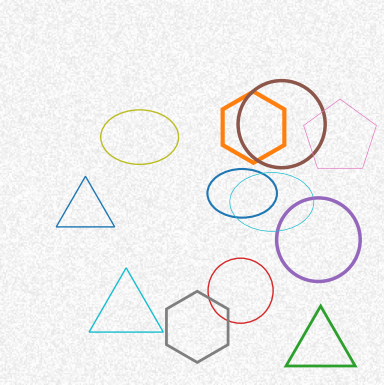[{"shape": "oval", "thickness": 1.5, "radius": 0.45, "center": [0.629, 0.498]}, {"shape": "triangle", "thickness": 1, "radius": 0.44, "center": [0.222, 0.454]}, {"shape": "hexagon", "thickness": 3, "radius": 0.46, "center": [0.658, 0.67]}, {"shape": "triangle", "thickness": 2, "radius": 0.52, "center": [0.833, 0.101]}, {"shape": "circle", "thickness": 1, "radius": 0.42, "center": [0.625, 0.245]}, {"shape": "circle", "thickness": 2.5, "radius": 0.54, "center": [0.827, 0.377]}, {"shape": "circle", "thickness": 2.5, "radius": 0.57, "center": [0.731, 0.677]}, {"shape": "pentagon", "thickness": 0.5, "radius": 0.5, "center": [0.883, 0.643]}, {"shape": "hexagon", "thickness": 2, "radius": 0.46, "center": [0.512, 0.151]}, {"shape": "oval", "thickness": 1, "radius": 0.51, "center": [0.363, 0.644]}, {"shape": "oval", "thickness": 0.5, "radius": 0.55, "center": [0.706, 0.476]}, {"shape": "triangle", "thickness": 1, "radius": 0.56, "center": [0.328, 0.193]}]